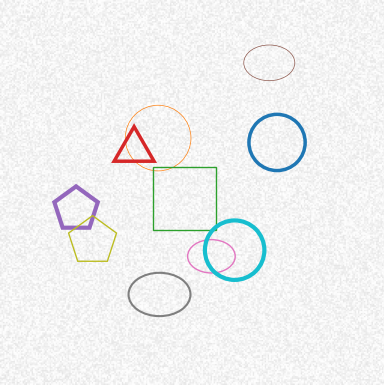[{"shape": "circle", "thickness": 2.5, "radius": 0.37, "center": [0.72, 0.63]}, {"shape": "circle", "thickness": 0.5, "radius": 0.43, "center": [0.411, 0.641]}, {"shape": "square", "thickness": 1, "radius": 0.41, "center": [0.48, 0.485]}, {"shape": "triangle", "thickness": 2.5, "radius": 0.3, "center": [0.348, 0.611]}, {"shape": "pentagon", "thickness": 3, "radius": 0.3, "center": [0.198, 0.457]}, {"shape": "oval", "thickness": 0.5, "radius": 0.33, "center": [0.699, 0.837]}, {"shape": "oval", "thickness": 1, "radius": 0.31, "center": [0.549, 0.334]}, {"shape": "oval", "thickness": 1.5, "radius": 0.4, "center": [0.414, 0.235]}, {"shape": "pentagon", "thickness": 1, "radius": 0.33, "center": [0.24, 0.374]}, {"shape": "circle", "thickness": 3, "radius": 0.39, "center": [0.609, 0.35]}]